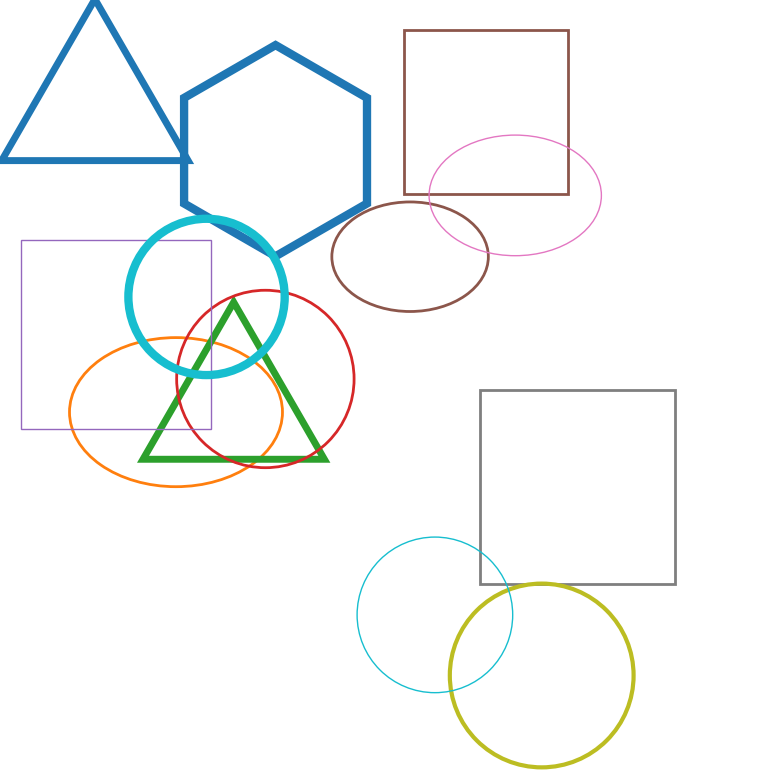[{"shape": "triangle", "thickness": 2.5, "radius": 0.7, "center": [0.123, 0.861]}, {"shape": "hexagon", "thickness": 3, "radius": 0.69, "center": [0.358, 0.804]}, {"shape": "oval", "thickness": 1, "radius": 0.69, "center": [0.229, 0.465]}, {"shape": "triangle", "thickness": 2.5, "radius": 0.68, "center": [0.303, 0.472]}, {"shape": "circle", "thickness": 1, "radius": 0.58, "center": [0.345, 0.508]}, {"shape": "square", "thickness": 0.5, "radius": 0.61, "center": [0.151, 0.566]}, {"shape": "oval", "thickness": 1, "radius": 0.51, "center": [0.533, 0.667]}, {"shape": "square", "thickness": 1, "radius": 0.53, "center": [0.631, 0.854]}, {"shape": "oval", "thickness": 0.5, "radius": 0.56, "center": [0.669, 0.746]}, {"shape": "square", "thickness": 1, "radius": 0.63, "center": [0.75, 0.367]}, {"shape": "circle", "thickness": 1.5, "radius": 0.6, "center": [0.704, 0.123]}, {"shape": "circle", "thickness": 3, "radius": 0.51, "center": [0.268, 0.614]}, {"shape": "circle", "thickness": 0.5, "radius": 0.51, "center": [0.565, 0.201]}]